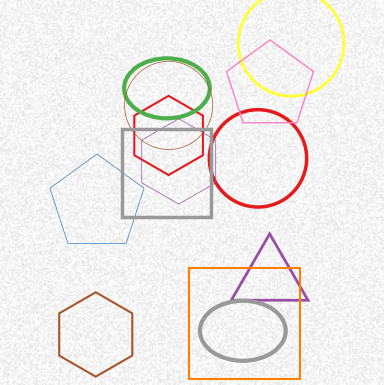[{"shape": "circle", "thickness": 2.5, "radius": 0.63, "center": [0.67, 0.589]}, {"shape": "hexagon", "thickness": 1.5, "radius": 0.51, "center": [0.438, 0.648]}, {"shape": "pentagon", "thickness": 0.5, "radius": 0.64, "center": [0.252, 0.471]}, {"shape": "oval", "thickness": 3, "radius": 0.56, "center": [0.434, 0.771]}, {"shape": "triangle", "thickness": 2, "radius": 0.57, "center": [0.7, 0.278]}, {"shape": "hexagon", "thickness": 0.5, "radius": 0.55, "center": [0.464, 0.581]}, {"shape": "square", "thickness": 1.5, "radius": 0.72, "center": [0.636, 0.159]}, {"shape": "circle", "thickness": 2, "radius": 0.69, "center": [0.756, 0.887]}, {"shape": "circle", "thickness": 0.5, "radius": 0.57, "center": [0.438, 0.726]}, {"shape": "hexagon", "thickness": 1.5, "radius": 0.55, "center": [0.249, 0.131]}, {"shape": "pentagon", "thickness": 1, "radius": 0.59, "center": [0.701, 0.777]}, {"shape": "square", "thickness": 2.5, "radius": 0.57, "center": [0.433, 0.55]}, {"shape": "oval", "thickness": 3, "radius": 0.56, "center": [0.631, 0.141]}]